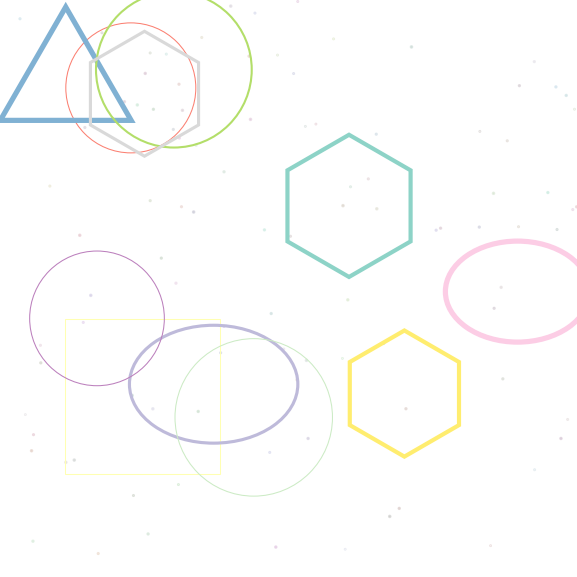[{"shape": "hexagon", "thickness": 2, "radius": 0.62, "center": [0.604, 0.643]}, {"shape": "square", "thickness": 0.5, "radius": 0.67, "center": [0.246, 0.312]}, {"shape": "oval", "thickness": 1.5, "radius": 0.73, "center": [0.37, 0.334]}, {"shape": "circle", "thickness": 0.5, "radius": 0.56, "center": [0.227, 0.847]}, {"shape": "triangle", "thickness": 2.5, "radius": 0.65, "center": [0.114, 0.856]}, {"shape": "circle", "thickness": 1, "radius": 0.67, "center": [0.301, 0.878]}, {"shape": "oval", "thickness": 2.5, "radius": 0.62, "center": [0.896, 0.494]}, {"shape": "hexagon", "thickness": 1.5, "radius": 0.54, "center": [0.25, 0.837]}, {"shape": "circle", "thickness": 0.5, "radius": 0.58, "center": [0.168, 0.448]}, {"shape": "circle", "thickness": 0.5, "radius": 0.68, "center": [0.439, 0.276]}, {"shape": "hexagon", "thickness": 2, "radius": 0.55, "center": [0.7, 0.318]}]